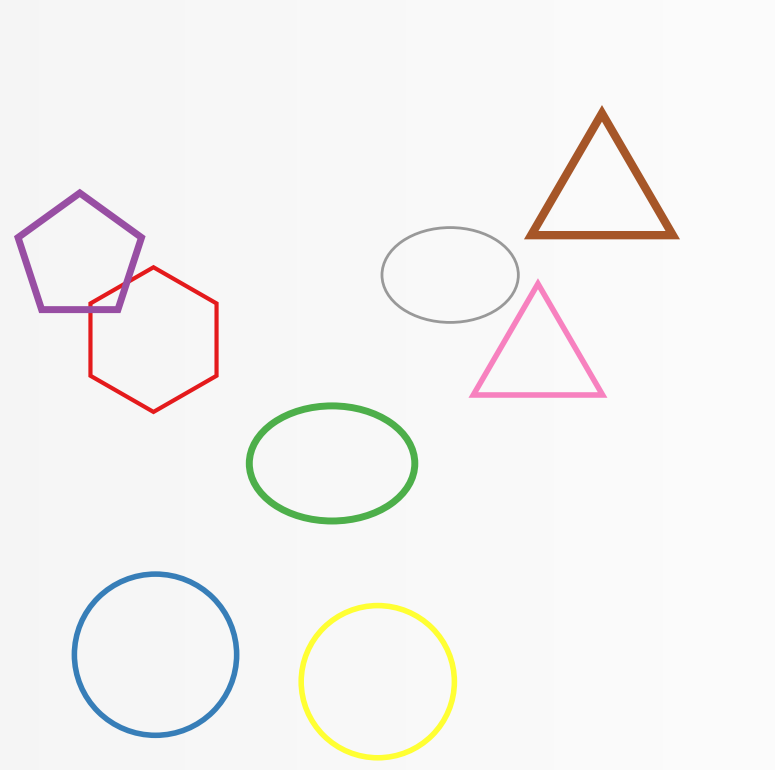[{"shape": "hexagon", "thickness": 1.5, "radius": 0.47, "center": [0.198, 0.559]}, {"shape": "circle", "thickness": 2, "radius": 0.52, "center": [0.201, 0.15]}, {"shape": "oval", "thickness": 2.5, "radius": 0.53, "center": [0.428, 0.398]}, {"shape": "pentagon", "thickness": 2.5, "radius": 0.42, "center": [0.103, 0.666]}, {"shape": "circle", "thickness": 2, "radius": 0.49, "center": [0.487, 0.115]}, {"shape": "triangle", "thickness": 3, "radius": 0.53, "center": [0.777, 0.747]}, {"shape": "triangle", "thickness": 2, "radius": 0.48, "center": [0.694, 0.535]}, {"shape": "oval", "thickness": 1, "radius": 0.44, "center": [0.581, 0.643]}]